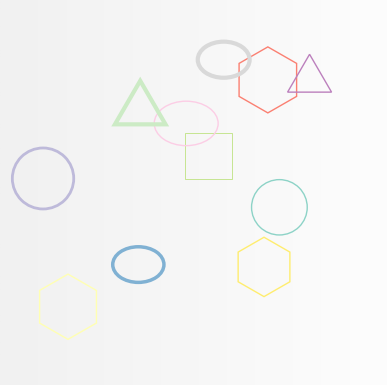[{"shape": "circle", "thickness": 1, "radius": 0.36, "center": [0.721, 0.462]}, {"shape": "hexagon", "thickness": 1, "radius": 0.42, "center": [0.176, 0.203]}, {"shape": "circle", "thickness": 2, "radius": 0.4, "center": [0.111, 0.536]}, {"shape": "hexagon", "thickness": 1, "radius": 0.43, "center": [0.691, 0.792]}, {"shape": "oval", "thickness": 2.5, "radius": 0.33, "center": [0.357, 0.313]}, {"shape": "square", "thickness": 0.5, "radius": 0.3, "center": [0.538, 0.595]}, {"shape": "oval", "thickness": 1, "radius": 0.41, "center": [0.48, 0.679]}, {"shape": "oval", "thickness": 3, "radius": 0.33, "center": [0.577, 0.845]}, {"shape": "triangle", "thickness": 1, "radius": 0.33, "center": [0.799, 0.793]}, {"shape": "triangle", "thickness": 3, "radius": 0.38, "center": [0.362, 0.715]}, {"shape": "hexagon", "thickness": 1, "radius": 0.39, "center": [0.681, 0.307]}]